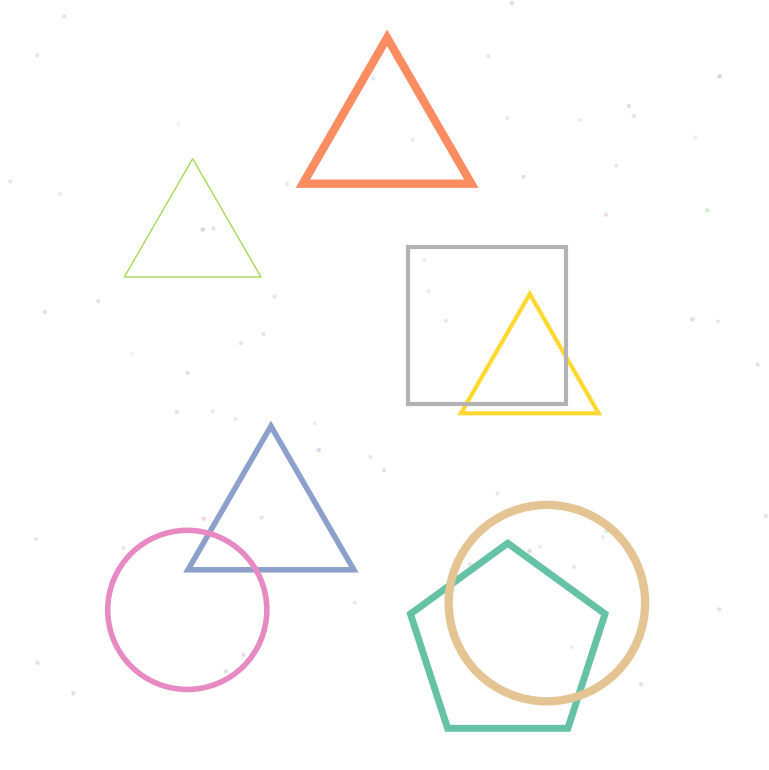[{"shape": "pentagon", "thickness": 2.5, "radius": 0.66, "center": [0.659, 0.162]}, {"shape": "triangle", "thickness": 3, "radius": 0.63, "center": [0.503, 0.825]}, {"shape": "triangle", "thickness": 2, "radius": 0.62, "center": [0.352, 0.322]}, {"shape": "circle", "thickness": 2, "radius": 0.52, "center": [0.243, 0.208]}, {"shape": "triangle", "thickness": 0.5, "radius": 0.51, "center": [0.25, 0.691]}, {"shape": "triangle", "thickness": 1.5, "radius": 0.52, "center": [0.688, 0.515]}, {"shape": "circle", "thickness": 3, "radius": 0.64, "center": [0.71, 0.217]}, {"shape": "square", "thickness": 1.5, "radius": 0.51, "center": [0.632, 0.577]}]